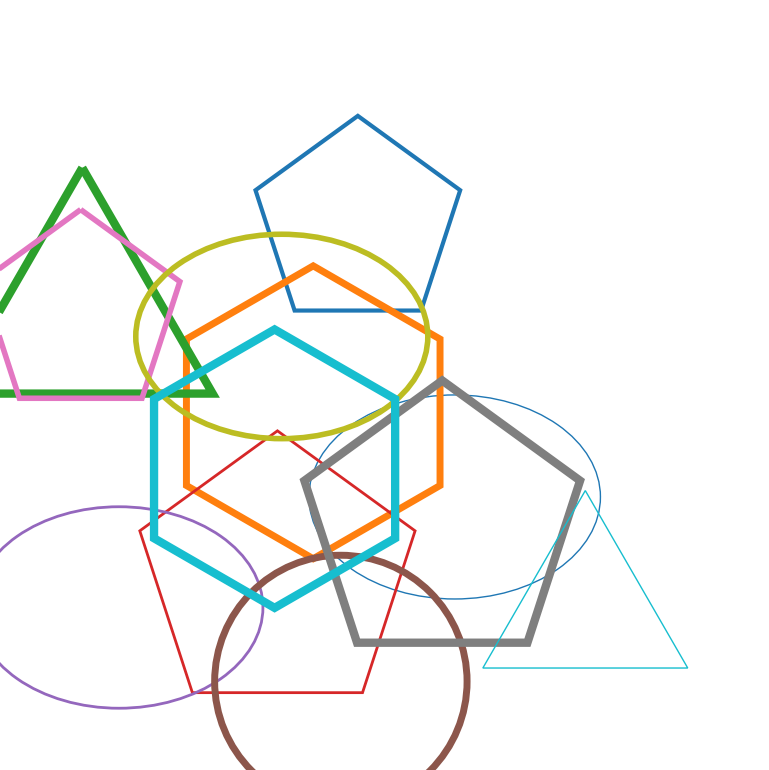[{"shape": "pentagon", "thickness": 1.5, "radius": 0.7, "center": [0.465, 0.71]}, {"shape": "oval", "thickness": 0.5, "radius": 0.95, "center": [0.591, 0.355]}, {"shape": "hexagon", "thickness": 2.5, "radius": 0.95, "center": [0.407, 0.465]}, {"shape": "triangle", "thickness": 3, "radius": 0.98, "center": [0.107, 0.587]}, {"shape": "pentagon", "thickness": 1, "radius": 0.94, "center": [0.36, 0.253]}, {"shape": "oval", "thickness": 1, "radius": 0.93, "center": [0.155, 0.211]}, {"shape": "circle", "thickness": 2.5, "radius": 0.82, "center": [0.443, 0.115]}, {"shape": "pentagon", "thickness": 2, "radius": 0.68, "center": [0.105, 0.592]}, {"shape": "pentagon", "thickness": 3, "radius": 0.94, "center": [0.574, 0.318]}, {"shape": "oval", "thickness": 2, "radius": 0.95, "center": [0.366, 0.563]}, {"shape": "triangle", "thickness": 0.5, "radius": 0.77, "center": [0.76, 0.209]}, {"shape": "hexagon", "thickness": 3, "radius": 0.9, "center": [0.357, 0.391]}]